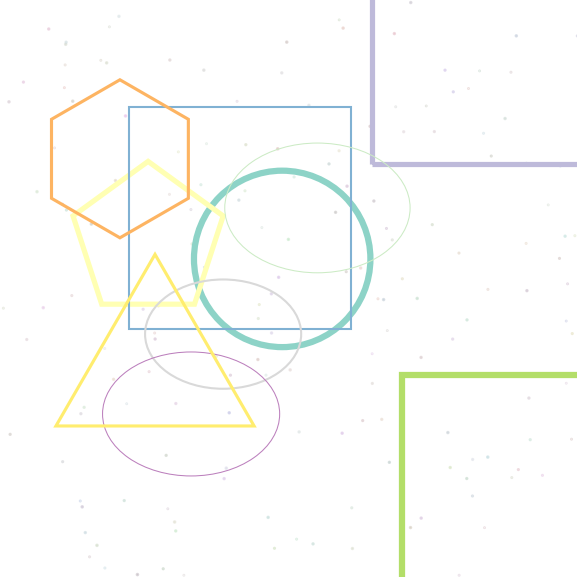[{"shape": "circle", "thickness": 3, "radius": 0.76, "center": [0.489, 0.551]}, {"shape": "pentagon", "thickness": 2.5, "radius": 0.68, "center": [0.256, 0.583]}, {"shape": "square", "thickness": 2.5, "radius": 0.9, "center": [0.823, 0.896]}, {"shape": "square", "thickness": 1, "radius": 0.96, "center": [0.416, 0.622]}, {"shape": "hexagon", "thickness": 1.5, "radius": 0.68, "center": [0.208, 0.724]}, {"shape": "square", "thickness": 3, "radius": 0.95, "center": [0.886, 0.16]}, {"shape": "oval", "thickness": 1, "radius": 0.68, "center": [0.386, 0.421]}, {"shape": "oval", "thickness": 0.5, "radius": 0.77, "center": [0.331, 0.282]}, {"shape": "oval", "thickness": 0.5, "radius": 0.8, "center": [0.55, 0.639]}, {"shape": "triangle", "thickness": 1.5, "radius": 0.99, "center": [0.268, 0.361]}]